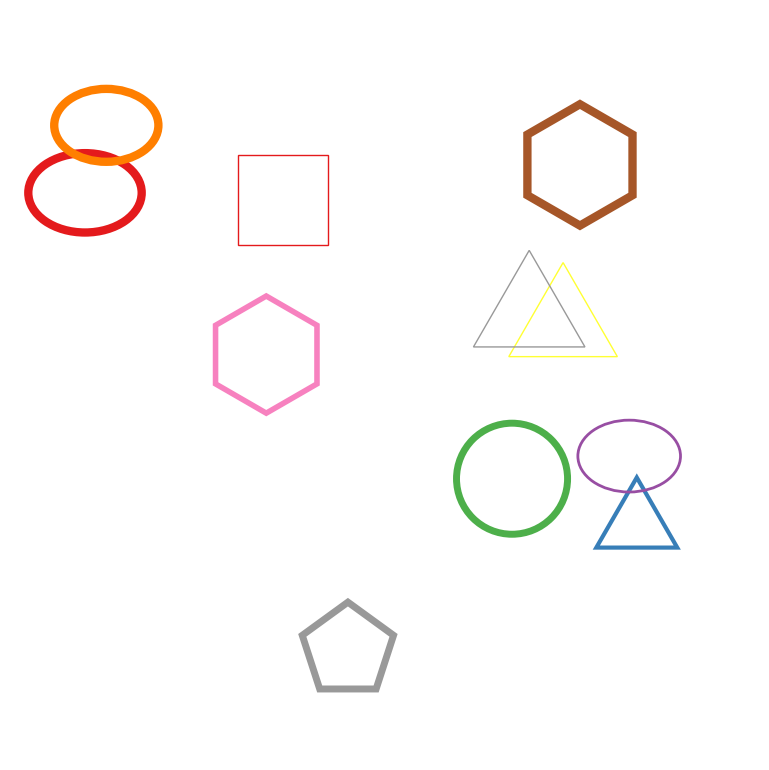[{"shape": "square", "thickness": 0.5, "radius": 0.29, "center": [0.368, 0.74]}, {"shape": "oval", "thickness": 3, "radius": 0.37, "center": [0.11, 0.75]}, {"shape": "triangle", "thickness": 1.5, "radius": 0.3, "center": [0.827, 0.319]}, {"shape": "circle", "thickness": 2.5, "radius": 0.36, "center": [0.665, 0.378]}, {"shape": "oval", "thickness": 1, "radius": 0.33, "center": [0.817, 0.408]}, {"shape": "oval", "thickness": 3, "radius": 0.34, "center": [0.138, 0.837]}, {"shape": "triangle", "thickness": 0.5, "radius": 0.41, "center": [0.731, 0.578]}, {"shape": "hexagon", "thickness": 3, "radius": 0.39, "center": [0.753, 0.786]}, {"shape": "hexagon", "thickness": 2, "radius": 0.38, "center": [0.346, 0.539]}, {"shape": "triangle", "thickness": 0.5, "radius": 0.42, "center": [0.687, 0.591]}, {"shape": "pentagon", "thickness": 2.5, "radius": 0.31, "center": [0.452, 0.156]}]